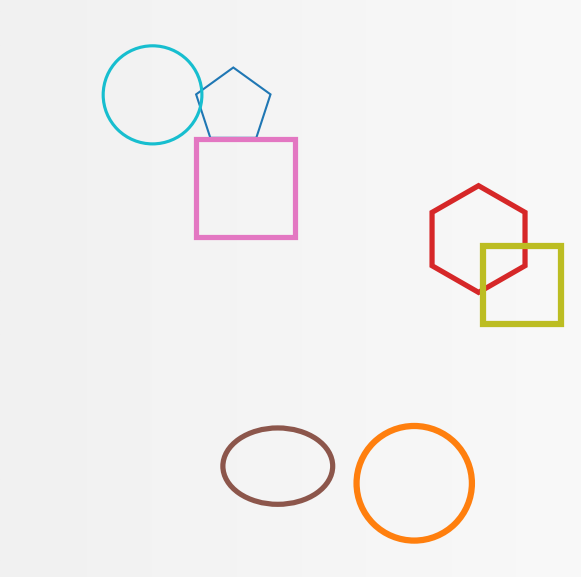[{"shape": "pentagon", "thickness": 1, "radius": 0.34, "center": [0.401, 0.815]}, {"shape": "circle", "thickness": 3, "radius": 0.5, "center": [0.713, 0.162]}, {"shape": "hexagon", "thickness": 2.5, "radius": 0.46, "center": [0.823, 0.585]}, {"shape": "oval", "thickness": 2.5, "radius": 0.47, "center": [0.478, 0.192]}, {"shape": "square", "thickness": 2.5, "radius": 0.42, "center": [0.423, 0.673]}, {"shape": "square", "thickness": 3, "radius": 0.34, "center": [0.898, 0.506]}, {"shape": "circle", "thickness": 1.5, "radius": 0.42, "center": [0.262, 0.835]}]